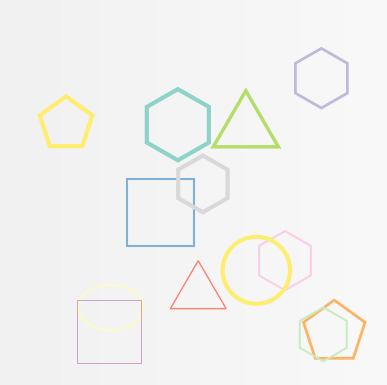[{"shape": "hexagon", "thickness": 3, "radius": 0.46, "center": [0.459, 0.676]}, {"shape": "oval", "thickness": 1, "radius": 0.42, "center": [0.286, 0.201]}, {"shape": "hexagon", "thickness": 2, "radius": 0.39, "center": [0.829, 0.797]}, {"shape": "triangle", "thickness": 1, "radius": 0.42, "center": [0.512, 0.24]}, {"shape": "square", "thickness": 1.5, "radius": 0.43, "center": [0.414, 0.448]}, {"shape": "pentagon", "thickness": 2, "radius": 0.42, "center": [0.863, 0.137]}, {"shape": "triangle", "thickness": 2.5, "radius": 0.49, "center": [0.634, 0.667]}, {"shape": "hexagon", "thickness": 1.5, "radius": 0.39, "center": [0.735, 0.323]}, {"shape": "hexagon", "thickness": 3, "radius": 0.37, "center": [0.524, 0.522]}, {"shape": "square", "thickness": 0.5, "radius": 0.41, "center": [0.281, 0.14]}, {"shape": "hexagon", "thickness": 1.5, "radius": 0.35, "center": [0.834, 0.132]}, {"shape": "pentagon", "thickness": 3, "radius": 0.36, "center": [0.17, 0.678]}, {"shape": "circle", "thickness": 3, "radius": 0.44, "center": [0.662, 0.298]}]